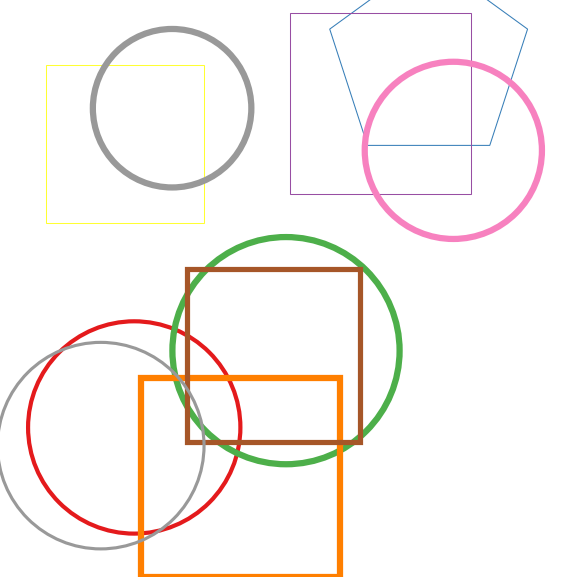[{"shape": "circle", "thickness": 2, "radius": 0.92, "center": [0.232, 0.259]}, {"shape": "pentagon", "thickness": 0.5, "radius": 0.9, "center": [0.742, 0.893]}, {"shape": "circle", "thickness": 3, "radius": 0.98, "center": [0.495, 0.392]}, {"shape": "square", "thickness": 0.5, "radius": 0.78, "center": [0.659, 0.82]}, {"shape": "square", "thickness": 3, "radius": 0.86, "center": [0.416, 0.173]}, {"shape": "square", "thickness": 0.5, "radius": 0.68, "center": [0.217, 0.75]}, {"shape": "square", "thickness": 2.5, "radius": 0.75, "center": [0.474, 0.384]}, {"shape": "circle", "thickness": 3, "radius": 0.77, "center": [0.785, 0.739]}, {"shape": "circle", "thickness": 1.5, "radius": 0.89, "center": [0.175, 0.227]}, {"shape": "circle", "thickness": 3, "radius": 0.69, "center": [0.298, 0.812]}]